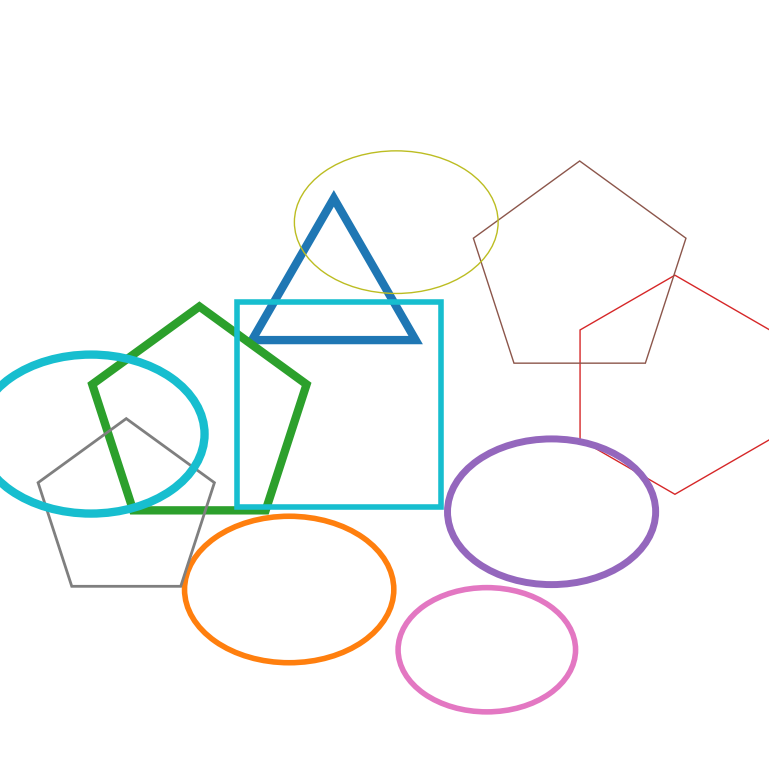[{"shape": "triangle", "thickness": 3, "radius": 0.61, "center": [0.434, 0.62]}, {"shape": "oval", "thickness": 2, "radius": 0.68, "center": [0.376, 0.234]}, {"shape": "pentagon", "thickness": 3, "radius": 0.73, "center": [0.259, 0.456]}, {"shape": "hexagon", "thickness": 0.5, "radius": 0.71, "center": [0.877, 0.5]}, {"shape": "oval", "thickness": 2.5, "radius": 0.68, "center": [0.716, 0.335]}, {"shape": "pentagon", "thickness": 0.5, "radius": 0.73, "center": [0.753, 0.646]}, {"shape": "oval", "thickness": 2, "radius": 0.58, "center": [0.632, 0.156]}, {"shape": "pentagon", "thickness": 1, "radius": 0.6, "center": [0.164, 0.336]}, {"shape": "oval", "thickness": 0.5, "radius": 0.66, "center": [0.515, 0.711]}, {"shape": "oval", "thickness": 3, "radius": 0.74, "center": [0.118, 0.436]}, {"shape": "square", "thickness": 2, "radius": 0.66, "center": [0.44, 0.475]}]